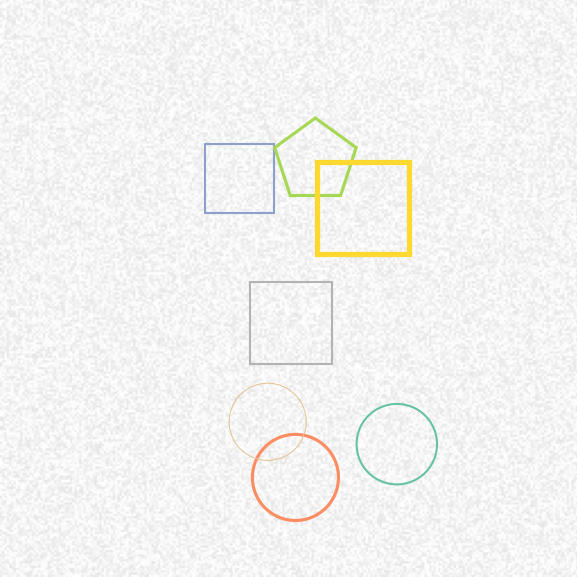[{"shape": "circle", "thickness": 1, "radius": 0.35, "center": [0.687, 0.23]}, {"shape": "circle", "thickness": 1.5, "radius": 0.37, "center": [0.512, 0.172]}, {"shape": "square", "thickness": 1, "radius": 0.3, "center": [0.414, 0.69]}, {"shape": "pentagon", "thickness": 1.5, "radius": 0.37, "center": [0.546, 0.721]}, {"shape": "square", "thickness": 2.5, "radius": 0.4, "center": [0.628, 0.639]}, {"shape": "circle", "thickness": 0.5, "radius": 0.33, "center": [0.464, 0.269]}, {"shape": "square", "thickness": 1, "radius": 0.35, "center": [0.503, 0.439]}]